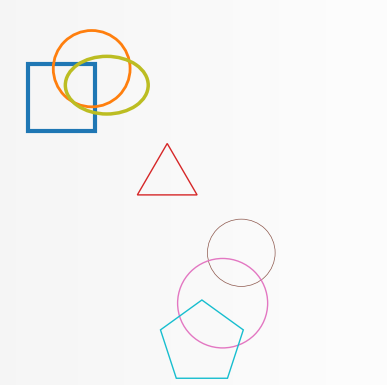[{"shape": "square", "thickness": 3, "radius": 0.43, "center": [0.159, 0.747]}, {"shape": "circle", "thickness": 2, "radius": 0.5, "center": [0.237, 0.822]}, {"shape": "triangle", "thickness": 1, "radius": 0.45, "center": [0.432, 0.538]}, {"shape": "circle", "thickness": 0.5, "radius": 0.44, "center": [0.623, 0.343]}, {"shape": "circle", "thickness": 1, "radius": 0.58, "center": [0.575, 0.212]}, {"shape": "oval", "thickness": 2.5, "radius": 0.53, "center": [0.276, 0.779]}, {"shape": "pentagon", "thickness": 1, "radius": 0.56, "center": [0.521, 0.108]}]